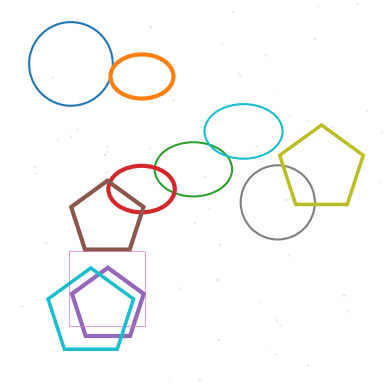[{"shape": "circle", "thickness": 1.5, "radius": 0.54, "center": [0.184, 0.834]}, {"shape": "oval", "thickness": 3, "radius": 0.41, "center": [0.369, 0.801]}, {"shape": "oval", "thickness": 1.5, "radius": 0.5, "center": [0.502, 0.56]}, {"shape": "oval", "thickness": 3, "radius": 0.43, "center": [0.368, 0.509]}, {"shape": "pentagon", "thickness": 3, "radius": 0.49, "center": [0.28, 0.207]}, {"shape": "pentagon", "thickness": 3, "radius": 0.49, "center": [0.279, 0.432]}, {"shape": "square", "thickness": 0.5, "radius": 0.49, "center": [0.278, 0.251]}, {"shape": "circle", "thickness": 1.5, "radius": 0.48, "center": [0.721, 0.474]}, {"shape": "pentagon", "thickness": 2.5, "radius": 0.57, "center": [0.835, 0.561]}, {"shape": "oval", "thickness": 1.5, "radius": 0.51, "center": [0.633, 0.659]}, {"shape": "pentagon", "thickness": 2.5, "radius": 0.58, "center": [0.236, 0.187]}]